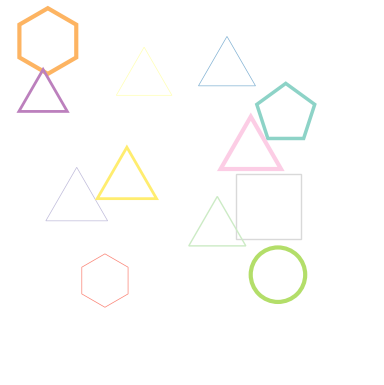[{"shape": "pentagon", "thickness": 2.5, "radius": 0.4, "center": [0.742, 0.704]}, {"shape": "triangle", "thickness": 0.5, "radius": 0.42, "center": [0.374, 0.794]}, {"shape": "triangle", "thickness": 0.5, "radius": 0.46, "center": [0.199, 0.473]}, {"shape": "hexagon", "thickness": 0.5, "radius": 0.35, "center": [0.273, 0.271]}, {"shape": "triangle", "thickness": 0.5, "radius": 0.43, "center": [0.59, 0.82]}, {"shape": "hexagon", "thickness": 3, "radius": 0.43, "center": [0.124, 0.893]}, {"shape": "circle", "thickness": 3, "radius": 0.35, "center": [0.722, 0.286]}, {"shape": "triangle", "thickness": 3, "radius": 0.45, "center": [0.651, 0.606]}, {"shape": "square", "thickness": 1, "radius": 0.42, "center": [0.698, 0.463]}, {"shape": "triangle", "thickness": 2, "radius": 0.36, "center": [0.112, 0.747]}, {"shape": "triangle", "thickness": 1, "radius": 0.43, "center": [0.564, 0.404]}, {"shape": "triangle", "thickness": 2, "radius": 0.45, "center": [0.33, 0.529]}]